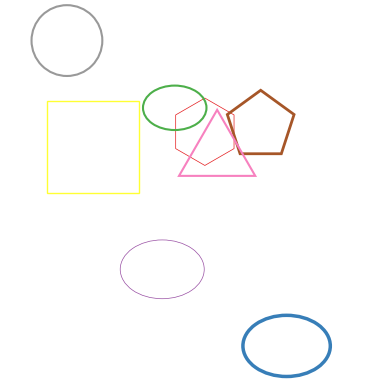[{"shape": "hexagon", "thickness": 0.5, "radius": 0.44, "center": [0.532, 0.658]}, {"shape": "oval", "thickness": 2.5, "radius": 0.57, "center": [0.744, 0.102]}, {"shape": "oval", "thickness": 1.5, "radius": 0.41, "center": [0.454, 0.72]}, {"shape": "oval", "thickness": 0.5, "radius": 0.55, "center": [0.421, 0.3]}, {"shape": "square", "thickness": 1, "radius": 0.6, "center": [0.241, 0.619]}, {"shape": "pentagon", "thickness": 2, "radius": 0.46, "center": [0.677, 0.674]}, {"shape": "triangle", "thickness": 1.5, "radius": 0.57, "center": [0.564, 0.6]}, {"shape": "circle", "thickness": 1.5, "radius": 0.46, "center": [0.174, 0.895]}]